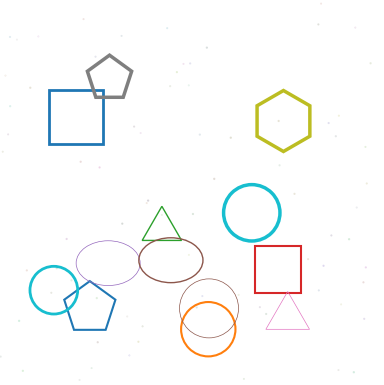[{"shape": "square", "thickness": 2, "radius": 0.35, "center": [0.198, 0.696]}, {"shape": "pentagon", "thickness": 1.5, "radius": 0.35, "center": [0.233, 0.2]}, {"shape": "circle", "thickness": 1.5, "radius": 0.35, "center": [0.541, 0.145]}, {"shape": "triangle", "thickness": 1, "radius": 0.3, "center": [0.42, 0.405]}, {"shape": "square", "thickness": 1.5, "radius": 0.3, "center": [0.722, 0.299]}, {"shape": "oval", "thickness": 0.5, "radius": 0.42, "center": [0.281, 0.316]}, {"shape": "oval", "thickness": 1, "radius": 0.42, "center": [0.444, 0.324]}, {"shape": "circle", "thickness": 0.5, "radius": 0.38, "center": [0.543, 0.199]}, {"shape": "triangle", "thickness": 0.5, "radius": 0.33, "center": [0.747, 0.177]}, {"shape": "pentagon", "thickness": 2.5, "radius": 0.3, "center": [0.284, 0.796]}, {"shape": "hexagon", "thickness": 2.5, "radius": 0.4, "center": [0.736, 0.686]}, {"shape": "circle", "thickness": 2.5, "radius": 0.37, "center": [0.654, 0.447]}, {"shape": "circle", "thickness": 2, "radius": 0.31, "center": [0.14, 0.246]}]